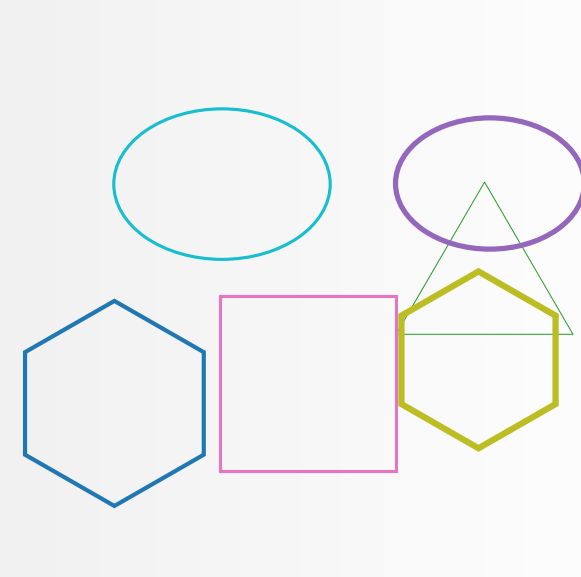[{"shape": "hexagon", "thickness": 2, "radius": 0.89, "center": [0.197, 0.301]}, {"shape": "triangle", "thickness": 0.5, "radius": 0.88, "center": [0.834, 0.508]}, {"shape": "oval", "thickness": 2.5, "radius": 0.81, "center": [0.843, 0.681]}, {"shape": "square", "thickness": 1.5, "radius": 0.76, "center": [0.53, 0.334]}, {"shape": "hexagon", "thickness": 3, "radius": 0.77, "center": [0.823, 0.376]}, {"shape": "oval", "thickness": 1.5, "radius": 0.93, "center": [0.382, 0.68]}]